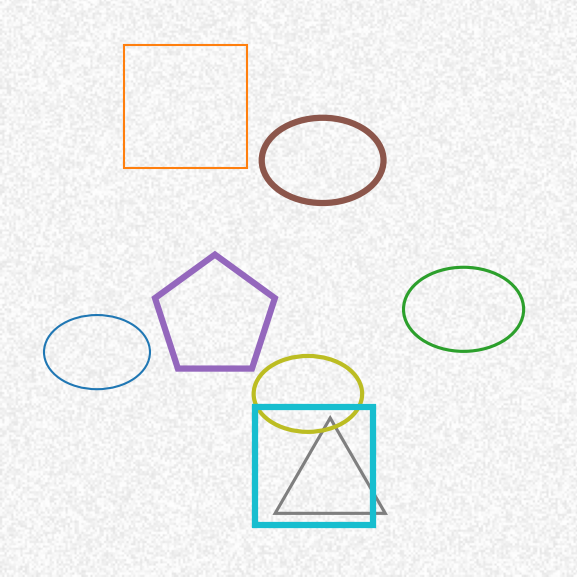[{"shape": "oval", "thickness": 1, "radius": 0.46, "center": [0.168, 0.389]}, {"shape": "square", "thickness": 1, "radius": 0.53, "center": [0.321, 0.815]}, {"shape": "oval", "thickness": 1.5, "radius": 0.52, "center": [0.803, 0.464]}, {"shape": "pentagon", "thickness": 3, "radius": 0.55, "center": [0.372, 0.449]}, {"shape": "oval", "thickness": 3, "radius": 0.53, "center": [0.559, 0.721]}, {"shape": "triangle", "thickness": 1.5, "radius": 0.55, "center": [0.572, 0.165]}, {"shape": "oval", "thickness": 2, "radius": 0.47, "center": [0.533, 0.317]}, {"shape": "square", "thickness": 3, "radius": 0.51, "center": [0.543, 0.192]}]